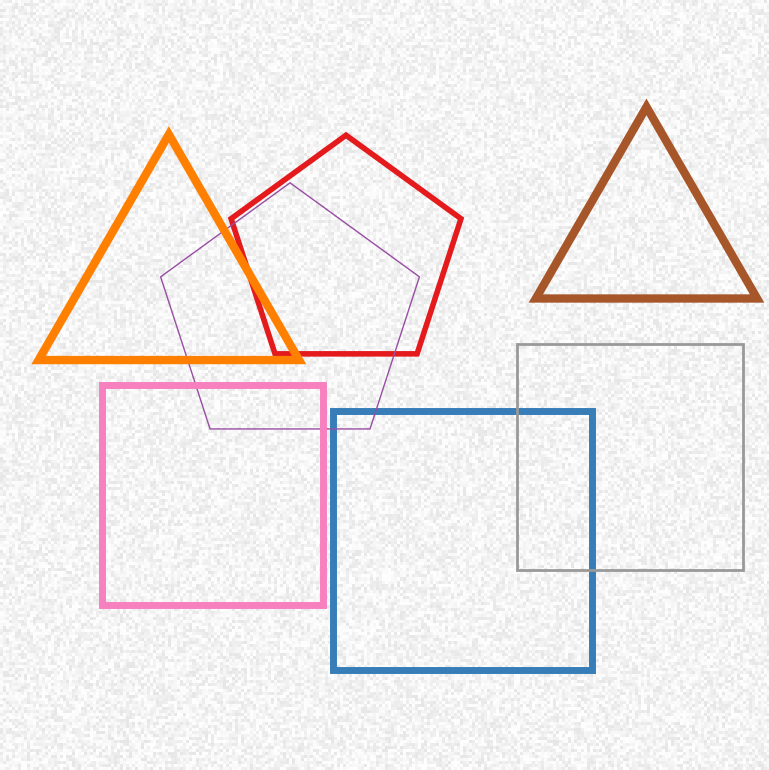[{"shape": "pentagon", "thickness": 2, "radius": 0.78, "center": [0.449, 0.667]}, {"shape": "square", "thickness": 2.5, "radius": 0.84, "center": [0.601, 0.298]}, {"shape": "pentagon", "thickness": 0.5, "radius": 0.88, "center": [0.377, 0.586]}, {"shape": "triangle", "thickness": 3, "radius": 0.98, "center": [0.219, 0.63]}, {"shape": "triangle", "thickness": 3, "radius": 0.83, "center": [0.84, 0.695]}, {"shape": "square", "thickness": 2.5, "radius": 0.72, "center": [0.276, 0.357]}, {"shape": "square", "thickness": 1, "radius": 0.73, "center": [0.818, 0.407]}]